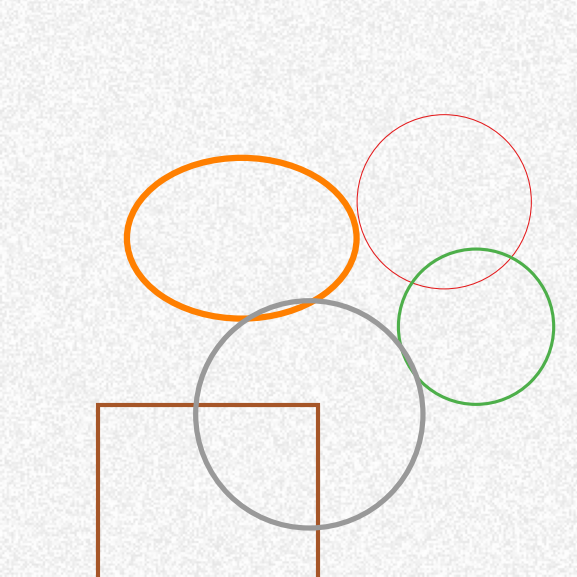[{"shape": "circle", "thickness": 0.5, "radius": 0.75, "center": [0.769, 0.65]}, {"shape": "circle", "thickness": 1.5, "radius": 0.67, "center": [0.824, 0.433]}, {"shape": "oval", "thickness": 3, "radius": 0.99, "center": [0.419, 0.587]}, {"shape": "square", "thickness": 2, "radius": 0.95, "center": [0.36, 0.107]}, {"shape": "circle", "thickness": 2.5, "radius": 0.98, "center": [0.536, 0.282]}]